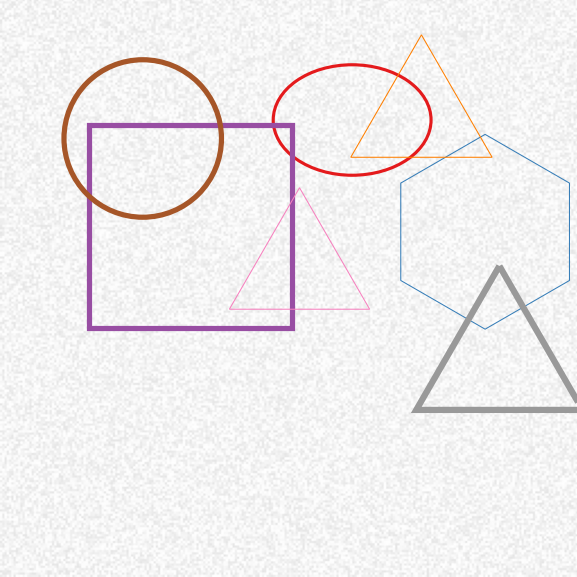[{"shape": "oval", "thickness": 1.5, "radius": 0.68, "center": [0.61, 0.791]}, {"shape": "hexagon", "thickness": 0.5, "radius": 0.84, "center": [0.84, 0.598]}, {"shape": "square", "thickness": 2.5, "radius": 0.88, "center": [0.329, 0.607]}, {"shape": "triangle", "thickness": 0.5, "radius": 0.71, "center": [0.73, 0.797]}, {"shape": "circle", "thickness": 2.5, "radius": 0.68, "center": [0.247, 0.759]}, {"shape": "triangle", "thickness": 0.5, "radius": 0.7, "center": [0.519, 0.534]}, {"shape": "triangle", "thickness": 3, "radius": 0.83, "center": [0.865, 0.372]}]